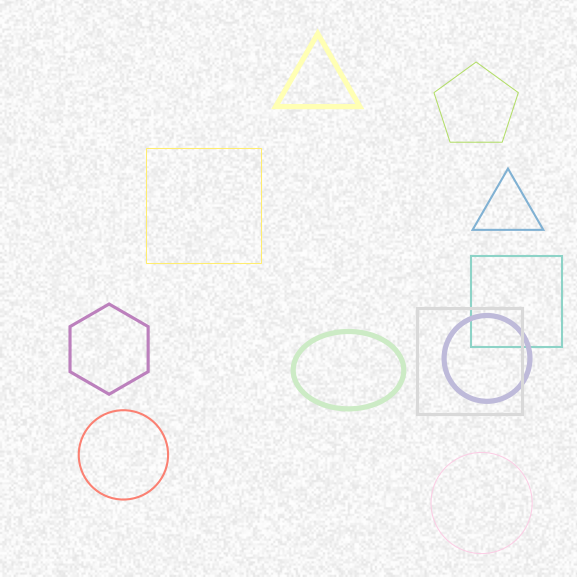[{"shape": "square", "thickness": 1, "radius": 0.39, "center": [0.895, 0.478]}, {"shape": "triangle", "thickness": 2.5, "radius": 0.42, "center": [0.55, 0.857]}, {"shape": "circle", "thickness": 2.5, "radius": 0.37, "center": [0.843, 0.379]}, {"shape": "circle", "thickness": 1, "radius": 0.39, "center": [0.214, 0.211]}, {"shape": "triangle", "thickness": 1, "radius": 0.35, "center": [0.88, 0.636]}, {"shape": "pentagon", "thickness": 0.5, "radius": 0.38, "center": [0.824, 0.815]}, {"shape": "circle", "thickness": 0.5, "radius": 0.44, "center": [0.834, 0.128]}, {"shape": "square", "thickness": 1.5, "radius": 0.46, "center": [0.814, 0.374]}, {"shape": "hexagon", "thickness": 1.5, "radius": 0.39, "center": [0.189, 0.395]}, {"shape": "oval", "thickness": 2.5, "radius": 0.48, "center": [0.603, 0.358]}, {"shape": "square", "thickness": 0.5, "radius": 0.5, "center": [0.352, 0.644]}]